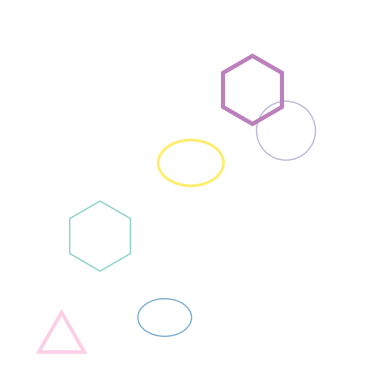[{"shape": "hexagon", "thickness": 1, "radius": 0.45, "center": [0.26, 0.387]}, {"shape": "circle", "thickness": 1, "radius": 0.38, "center": [0.743, 0.661]}, {"shape": "oval", "thickness": 1, "radius": 0.35, "center": [0.428, 0.175]}, {"shape": "triangle", "thickness": 2.5, "radius": 0.34, "center": [0.16, 0.12]}, {"shape": "hexagon", "thickness": 3, "radius": 0.44, "center": [0.656, 0.766]}, {"shape": "oval", "thickness": 2, "radius": 0.42, "center": [0.496, 0.577]}]